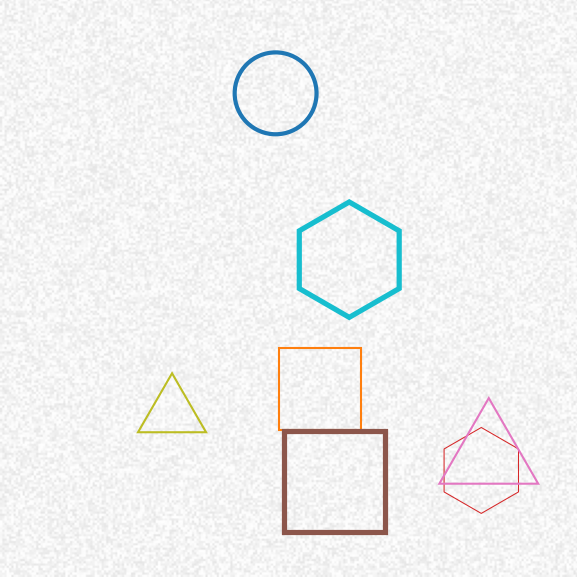[{"shape": "circle", "thickness": 2, "radius": 0.35, "center": [0.477, 0.838]}, {"shape": "square", "thickness": 1, "radius": 0.35, "center": [0.554, 0.326]}, {"shape": "hexagon", "thickness": 0.5, "radius": 0.37, "center": [0.833, 0.185]}, {"shape": "square", "thickness": 2.5, "radius": 0.43, "center": [0.58, 0.165]}, {"shape": "triangle", "thickness": 1, "radius": 0.49, "center": [0.846, 0.211]}, {"shape": "triangle", "thickness": 1, "radius": 0.34, "center": [0.298, 0.285]}, {"shape": "hexagon", "thickness": 2.5, "radius": 0.5, "center": [0.605, 0.549]}]